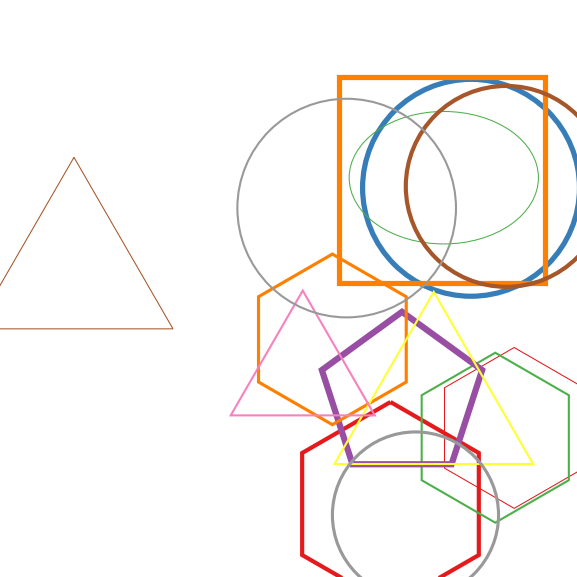[{"shape": "hexagon", "thickness": 0.5, "radius": 0.7, "center": [0.89, 0.258]}, {"shape": "hexagon", "thickness": 2, "radius": 0.88, "center": [0.676, 0.126]}, {"shape": "circle", "thickness": 2.5, "radius": 0.94, "center": [0.816, 0.674]}, {"shape": "hexagon", "thickness": 1, "radius": 0.74, "center": [0.858, 0.241]}, {"shape": "oval", "thickness": 0.5, "radius": 0.82, "center": [0.768, 0.691]}, {"shape": "pentagon", "thickness": 3, "radius": 0.73, "center": [0.696, 0.313]}, {"shape": "hexagon", "thickness": 1.5, "radius": 0.74, "center": [0.576, 0.411]}, {"shape": "square", "thickness": 2.5, "radius": 0.89, "center": [0.765, 0.688]}, {"shape": "triangle", "thickness": 1, "radius": 0.99, "center": [0.751, 0.295]}, {"shape": "triangle", "thickness": 0.5, "radius": 0.99, "center": [0.128, 0.529]}, {"shape": "circle", "thickness": 2, "radius": 0.87, "center": [0.877, 0.676]}, {"shape": "triangle", "thickness": 1, "radius": 0.72, "center": [0.524, 0.352]}, {"shape": "circle", "thickness": 1.5, "radius": 0.72, "center": [0.719, 0.107]}, {"shape": "circle", "thickness": 1, "radius": 0.95, "center": [0.6, 0.639]}]